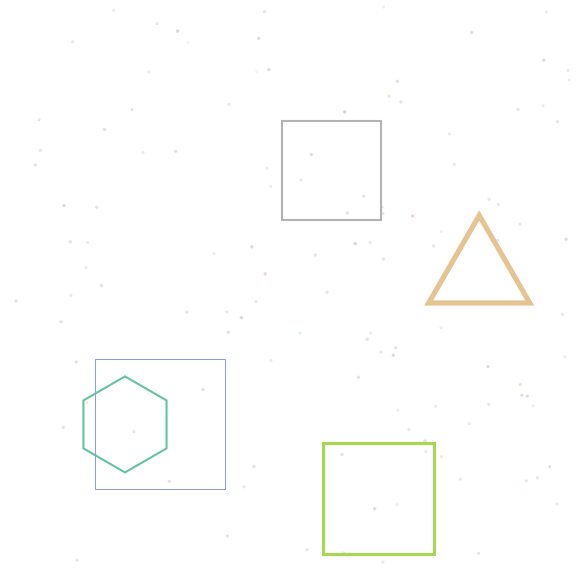[{"shape": "hexagon", "thickness": 1, "radius": 0.42, "center": [0.216, 0.264]}, {"shape": "square", "thickness": 0.5, "radius": 0.56, "center": [0.276, 0.265]}, {"shape": "square", "thickness": 1.5, "radius": 0.48, "center": [0.656, 0.136]}, {"shape": "triangle", "thickness": 2.5, "radius": 0.51, "center": [0.83, 0.525]}, {"shape": "square", "thickness": 1, "radius": 0.43, "center": [0.574, 0.704]}]